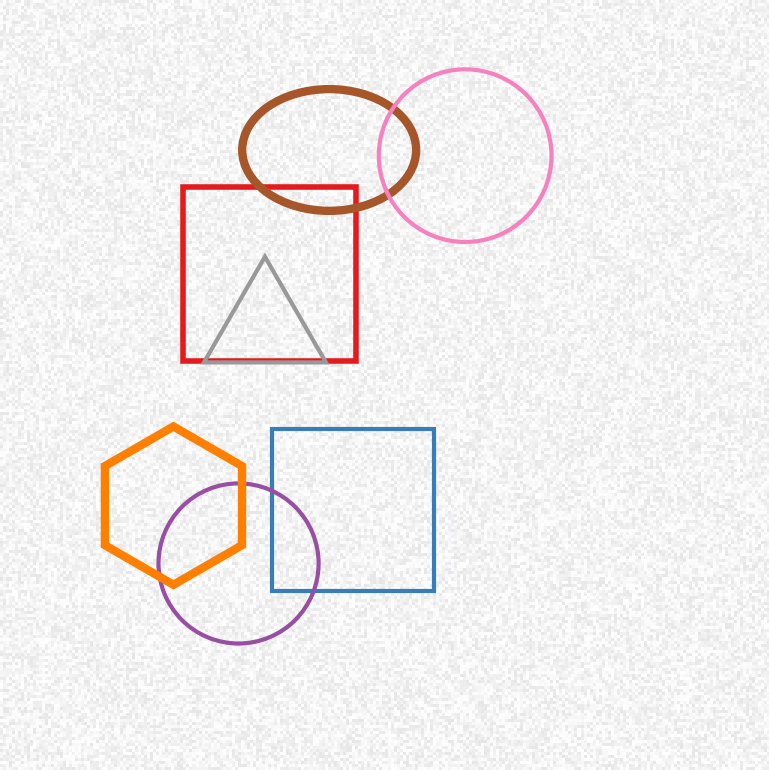[{"shape": "square", "thickness": 2, "radius": 0.56, "center": [0.35, 0.644]}, {"shape": "square", "thickness": 1.5, "radius": 0.53, "center": [0.459, 0.338]}, {"shape": "circle", "thickness": 1.5, "radius": 0.52, "center": [0.31, 0.268]}, {"shape": "hexagon", "thickness": 3, "radius": 0.51, "center": [0.225, 0.343]}, {"shape": "oval", "thickness": 3, "radius": 0.56, "center": [0.428, 0.805]}, {"shape": "circle", "thickness": 1.5, "radius": 0.56, "center": [0.604, 0.798]}, {"shape": "triangle", "thickness": 1.5, "radius": 0.46, "center": [0.344, 0.575]}]